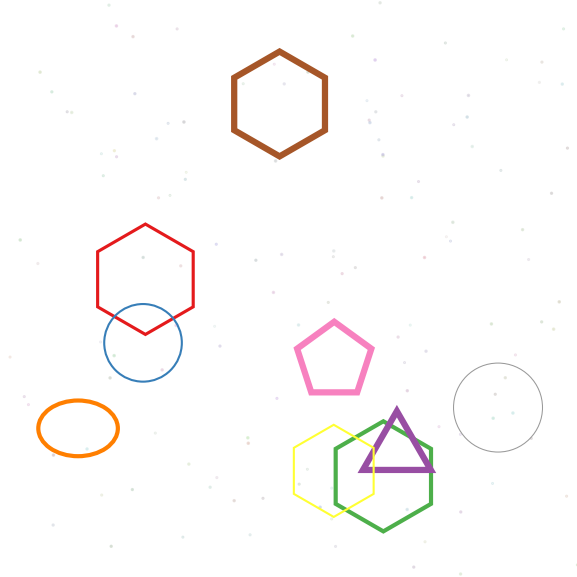[{"shape": "hexagon", "thickness": 1.5, "radius": 0.48, "center": [0.252, 0.516]}, {"shape": "circle", "thickness": 1, "radius": 0.34, "center": [0.248, 0.405]}, {"shape": "hexagon", "thickness": 2, "radius": 0.48, "center": [0.664, 0.174]}, {"shape": "triangle", "thickness": 3, "radius": 0.34, "center": [0.687, 0.219]}, {"shape": "oval", "thickness": 2, "radius": 0.34, "center": [0.135, 0.257]}, {"shape": "hexagon", "thickness": 1, "radius": 0.4, "center": [0.578, 0.184]}, {"shape": "hexagon", "thickness": 3, "radius": 0.45, "center": [0.484, 0.819]}, {"shape": "pentagon", "thickness": 3, "radius": 0.34, "center": [0.579, 0.374]}, {"shape": "circle", "thickness": 0.5, "radius": 0.39, "center": [0.862, 0.293]}]